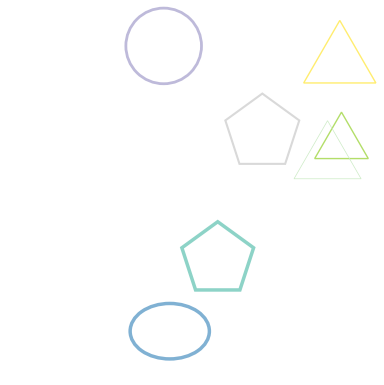[{"shape": "pentagon", "thickness": 2.5, "radius": 0.49, "center": [0.566, 0.326]}, {"shape": "circle", "thickness": 2, "radius": 0.49, "center": [0.425, 0.881]}, {"shape": "oval", "thickness": 2.5, "radius": 0.51, "center": [0.441, 0.14]}, {"shape": "triangle", "thickness": 1, "radius": 0.4, "center": [0.887, 0.628]}, {"shape": "pentagon", "thickness": 1.5, "radius": 0.5, "center": [0.681, 0.656]}, {"shape": "triangle", "thickness": 0.5, "radius": 0.5, "center": [0.851, 0.586]}, {"shape": "triangle", "thickness": 1, "radius": 0.54, "center": [0.883, 0.839]}]